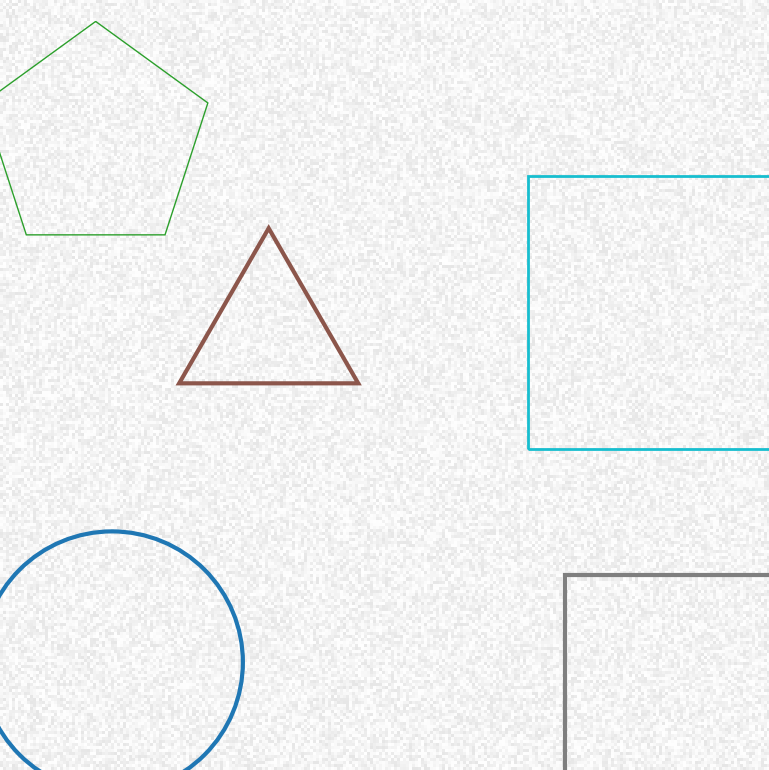[{"shape": "circle", "thickness": 1.5, "radius": 0.85, "center": [0.146, 0.14]}, {"shape": "pentagon", "thickness": 0.5, "radius": 0.77, "center": [0.124, 0.819]}, {"shape": "triangle", "thickness": 1.5, "radius": 0.67, "center": [0.349, 0.569]}, {"shape": "square", "thickness": 1.5, "radius": 0.7, "center": [0.873, 0.113]}, {"shape": "square", "thickness": 1, "radius": 0.89, "center": [0.864, 0.594]}]